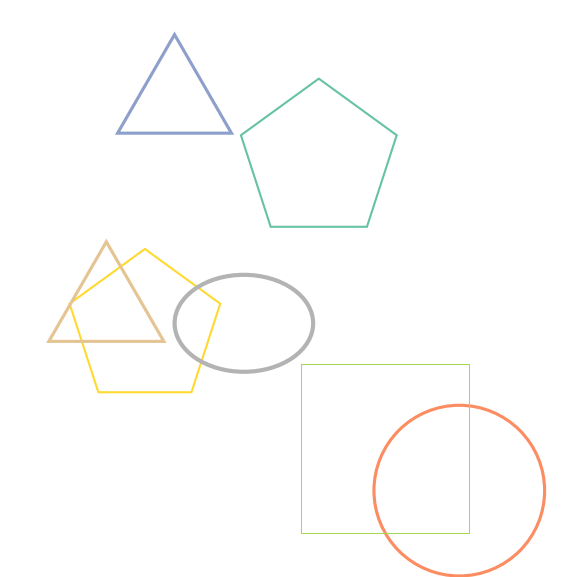[{"shape": "pentagon", "thickness": 1, "radius": 0.71, "center": [0.552, 0.721]}, {"shape": "circle", "thickness": 1.5, "radius": 0.74, "center": [0.795, 0.15]}, {"shape": "triangle", "thickness": 1.5, "radius": 0.57, "center": [0.302, 0.825]}, {"shape": "square", "thickness": 0.5, "radius": 0.73, "center": [0.666, 0.222]}, {"shape": "pentagon", "thickness": 1, "radius": 0.69, "center": [0.251, 0.431]}, {"shape": "triangle", "thickness": 1.5, "radius": 0.57, "center": [0.184, 0.465]}, {"shape": "oval", "thickness": 2, "radius": 0.6, "center": [0.422, 0.439]}]